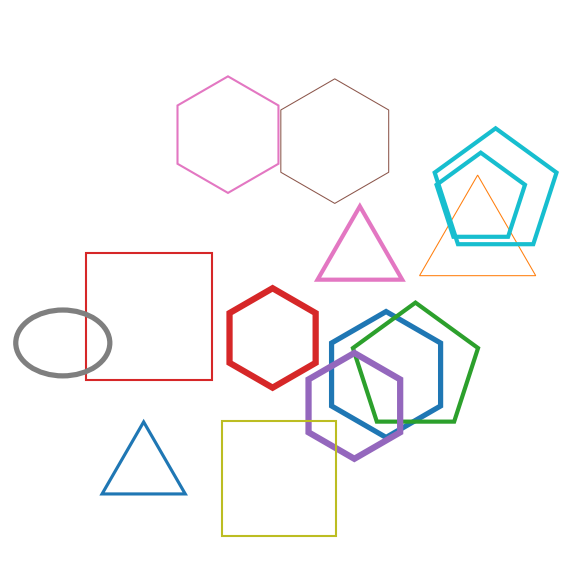[{"shape": "triangle", "thickness": 1.5, "radius": 0.42, "center": [0.249, 0.185]}, {"shape": "hexagon", "thickness": 2.5, "radius": 0.54, "center": [0.669, 0.351]}, {"shape": "triangle", "thickness": 0.5, "radius": 0.58, "center": [0.827, 0.58]}, {"shape": "pentagon", "thickness": 2, "radius": 0.57, "center": [0.719, 0.361]}, {"shape": "hexagon", "thickness": 3, "radius": 0.43, "center": [0.472, 0.414]}, {"shape": "square", "thickness": 1, "radius": 0.55, "center": [0.258, 0.452]}, {"shape": "hexagon", "thickness": 3, "radius": 0.46, "center": [0.614, 0.296]}, {"shape": "hexagon", "thickness": 0.5, "radius": 0.54, "center": [0.58, 0.755]}, {"shape": "hexagon", "thickness": 1, "radius": 0.5, "center": [0.395, 0.766]}, {"shape": "triangle", "thickness": 2, "radius": 0.42, "center": [0.623, 0.557]}, {"shape": "oval", "thickness": 2.5, "radius": 0.41, "center": [0.109, 0.405]}, {"shape": "square", "thickness": 1, "radius": 0.5, "center": [0.483, 0.171]}, {"shape": "pentagon", "thickness": 2, "radius": 0.4, "center": [0.832, 0.654]}, {"shape": "pentagon", "thickness": 2, "radius": 0.55, "center": [0.858, 0.666]}]